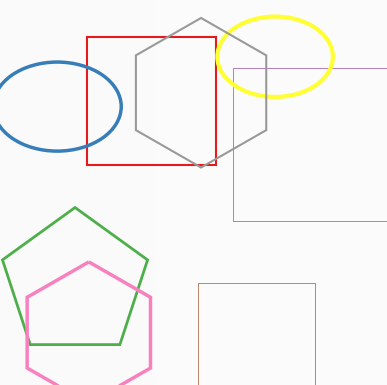[{"shape": "square", "thickness": 1.5, "radius": 0.83, "center": [0.39, 0.737]}, {"shape": "oval", "thickness": 2.5, "radius": 0.83, "center": [0.148, 0.723]}, {"shape": "pentagon", "thickness": 2, "radius": 0.98, "center": [0.194, 0.264]}, {"shape": "square", "thickness": 0.5, "radius": 1.0, "center": [0.802, 0.625]}, {"shape": "oval", "thickness": 3, "radius": 0.75, "center": [0.71, 0.853]}, {"shape": "square", "thickness": 0.5, "radius": 0.75, "center": [0.663, 0.114]}, {"shape": "hexagon", "thickness": 2.5, "radius": 0.92, "center": [0.229, 0.136]}, {"shape": "hexagon", "thickness": 1.5, "radius": 0.97, "center": [0.519, 0.759]}]